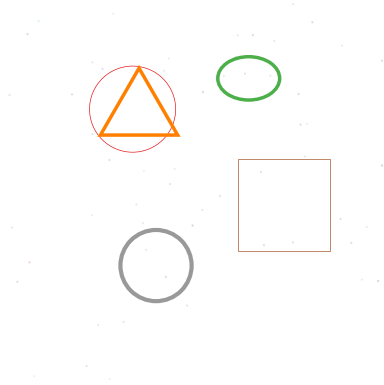[{"shape": "circle", "thickness": 0.5, "radius": 0.56, "center": [0.344, 0.716]}, {"shape": "oval", "thickness": 2.5, "radius": 0.4, "center": [0.646, 0.796]}, {"shape": "triangle", "thickness": 2.5, "radius": 0.58, "center": [0.361, 0.707]}, {"shape": "square", "thickness": 0.5, "radius": 0.59, "center": [0.738, 0.467]}, {"shape": "circle", "thickness": 3, "radius": 0.46, "center": [0.405, 0.31]}]